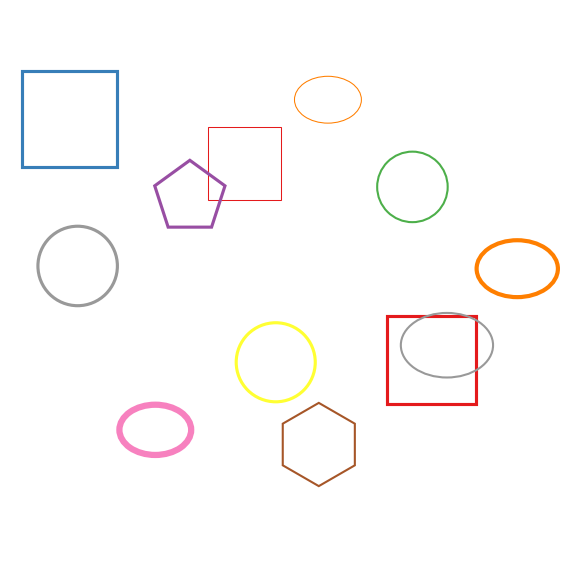[{"shape": "square", "thickness": 0.5, "radius": 0.31, "center": [0.423, 0.716]}, {"shape": "square", "thickness": 1.5, "radius": 0.38, "center": [0.748, 0.376]}, {"shape": "square", "thickness": 1.5, "radius": 0.41, "center": [0.12, 0.793]}, {"shape": "circle", "thickness": 1, "radius": 0.31, "center": [0.714, 0.675]}, {"shape": "pentagon", "thickness": 1.5, "radius": 0.32, "center": [0.329, 0.658]}, {"shape": "oval", "thickness": 2, "radius": 0.35, "center": [0.896, 0.534]}, {"shape": "oval", "thickness": 0.5, "radius": 0.29, "center": [0.568, 0.826]}, {"shape": "circle", "thickness": 1.5, "radius": 0.34, "center": [0.477, 0.372]}, {"shape": "hexagon", "thickness": 1, "radius": 0.36, "center": [0.552, 0.229]}, {"shape": "oval", "thickness": 3, "radius": 0.31, "center": [0.269, 0.255]}, {"shape": "circle", "thickness": 1.5, "radius": 0.34, "center": [0.134, 0.539]}, {"shape": "oval", "thickness": 1, "radius": 0.4, "center": [0.774, 0.401]}]